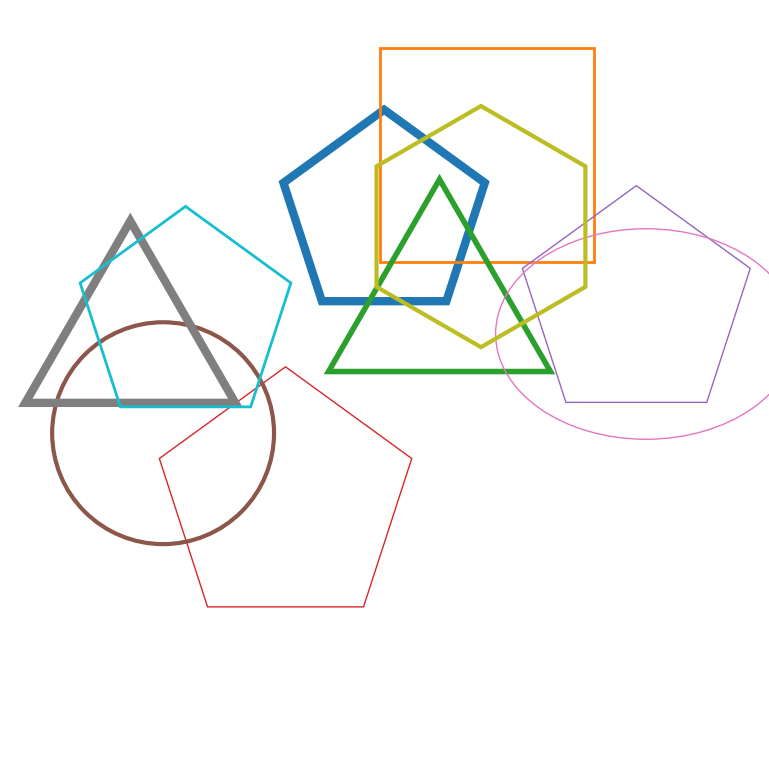[{"shape": "pentagon", "thickness": 3, "radius": 0.69, "center": [0.499, 0.72]}, {"shape": "square", "thickness": 1, "radius": 0.7, "center": [0.632, 0.798]}, {"shape": "triangle", "thickness": 2, "radius": 0.83, "center": [0.571, 0.601]}, {"shape": "pentagon", "thickness": 0.5, "radius": 0.86, "center": [0.371, 0.351]}, {"shape": "pentagon", "thickness": 0.5, "radius": 0.78, "center": [0.826, 0.603]}, {"shape": "circle", "thickness": 1.5, "radius": 0.72, "center": [0.212, 0.437]}, {"shape": "oval", "thickness": 0.5, "radius": 0.98, "center": [0.839, 0.566]}, {"shape": "triangle", "thickness": 3, "radius": 0.79, "center": [0.169, 0.556]}, {"shape": "hexagon", "thickness": 1.5, "radius": 0.78, "center": [0.625, 0.706]}, {"shape": "pentagon", "thickness": 1, "radius": 0.72, "center": [0.241, 0.588]}]